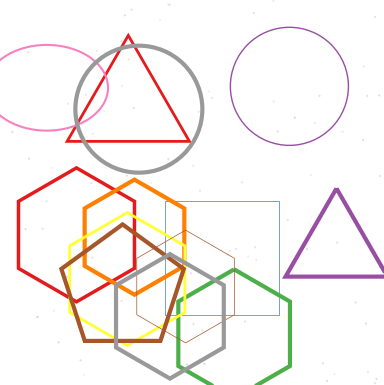[{"shape": "triangle", "thickness": 2, "radius": 0.92, "center": [0.333, 0.724]}, {"shape": "hexagon", "thickness": 2.5, "radius": 0.87, "center": [0.199, 0.39]}, {"shape": "square", "thickness": 0.5, "radius": 0.74, "center": [0.578, 0.33]}, {"shape": "hexagon", "thickness": 3, "radius": 0.84, "center": [0.608, 0.133]}, {"shape": "triangle", "thickness": 3, "radius": 0.76, "center": [0.874, 0.358]}, {"shape": "circle", "thickness": 1, "radius": 0.77, "center": [0.752, 0.776]}, {"shape": "hexagon", "thickness": 3, "radius": 0.75, "center": [0.349, 0.384]}, {"shape": "hexagon", "thickness": 2, "radius": 0.86, "center": [0.331, 0.275]}, {"shape": "pentagon", "thickness": 3, "radius": 0.84, "center": [0.318, 0.25]}, {"shape": "hexagon", "thickness": 0.5, "radius": 0.73, "center": [0.482, 0.256]}, {"shape": "oval", "thickness": 1.5, "radius": 0.8, "center": [0.122, 0.772]}, {"shape": "hexagon", "thickness": 3, "radius": 0.81, "center": [0.441, 0.178]}, {"shape": "circle", "thickness": 3, "radius": 0.82, "center": [0.361, 0.716]}]